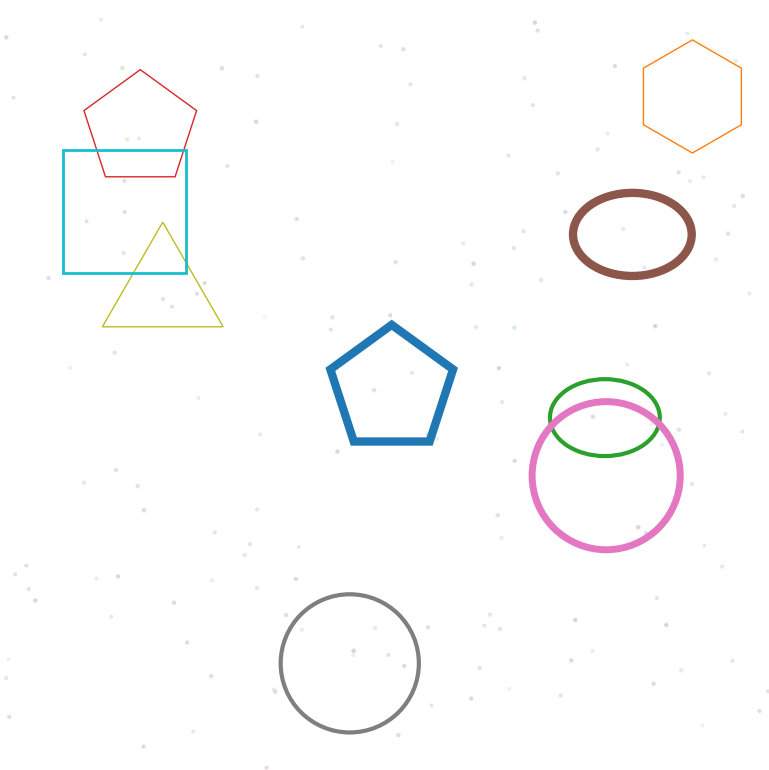[{"shape": "pentagon", "thickness": 3, "radius": 0.42, "center": [0.509, 0.494]}, {"shape": "hexagon", "thickness": 0.5, "radius": 0.37, "center": [0.899, 0.875]}, {"shape": "oval", "thickness": 1.5, "radius": 0.36, "center": [0.786, 0.458]}, {"shape": "pentagon", "thickness": 0.5, "radius": 0.38, "center": [0.182, 0.833]}, {"shape": "oval", "thickness": 3, "radius": 0.39, "center": [0.821, 0.696]}, {"shape": "circle", "thickness": 2.5, "radius": 0.48, "center": [0.787, 0.382]}, {"shape": "circle", "thickness": 1.5, "radius": 0.45, "center": [0.454, 0.138]}, {"shape": "triangle", "thickness": 0.5, "radius": 0.45, "center": [0.211, 0.621]}, {"shape": "square", "thickness": 1, "radius": 0.4, "center": [0.161, 0.725]}]